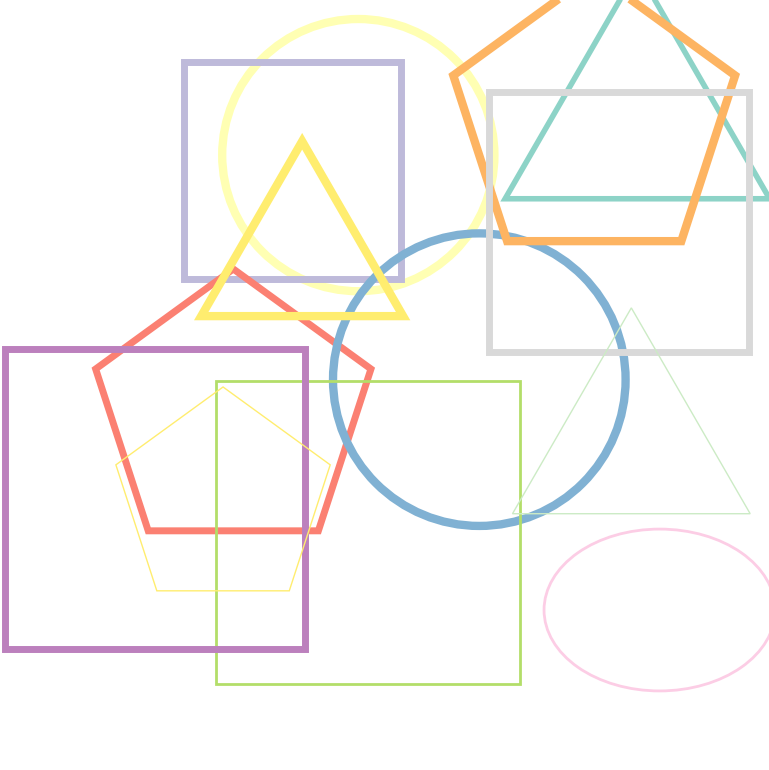[{"shape": "triangle", "thickness": 2, "radius": 0.99, "center": [0.828, 0.841]}, {"shape": "circle", "thickness": 3, "radius": 0.88, "center": [0.465, 0.799]}, {"shape": "square", "thickness": 2.5, "radius": 0.71, "center": [0.38, 0.779]}, {"shape": "pentagon", "thickness": 2.5, "radius": 0.94, "center": [0.303, 0.463]}, {"shape": "circle", "thickness": 3, "radius": 0.95, "center": [0.622, 0.507]}, {"shape": "pentagon", "thickness": 3, "radius": 0.96, "center": [0.772, 0.843]}, {"shape": "square", "thickness": 1, "radius": 0.98, "center": [0.478, 0.308]}, {"shape": "oval", "thickness": 1, "radius": 0.75, "center": [0.857, 0.208]}, {"shape": "square", "thickness": 2.5, "radius": 0.84, "center": [0.804, 0.712]}, {"shape": "square", "thickness": 2.5, "radius": 0.97, "center": [0.201, 0.352]}, {"shape": "triangle", "thickness": 0.5, "radius": 0.89, "center": [0.82, 0.422]}, {"shape": "pentagon", "thickness": 0.5, "radius": 0.73, "center": [0.29, 0.351]}, {"shape": "triangle", "thickness": 3, "radius": 0.76, "center": [0.392, 0.665]}]